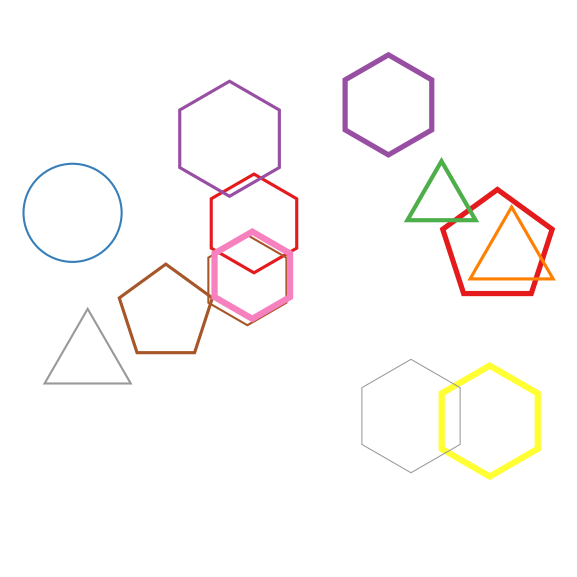[{"shape": "pentagon", "thickness": 2.5, "radius": 0.5, "center": [0.861, 0.571]}, {"shape": "hexagon", "thickness": 1.5, "radius": 0.43, "center": [0.44, 0.612]}, {"shape": "circle", "thickness": 1, "radius": 0.42, "center": [0.126, 0.631]}, {"shape": "triangle", "thickness": 2, "radius": 0.34, "center": [0.765, 0.652]}, {"shape": "hexagon", "thickness": 1.5, "radius": 0.5, "center": [0.397, 0.759]}, {"shape": "hexagon", "thickness": 2.5, "radius": 0.43, "center": [0.673, 0.818]}, {"shape": "triangle", "thickness": 1.5, "radius": 0.42, "center": [0.886, 0.558]}, {"shape": "hexagon", "thickness": 3, "radius": 0.48, "center": [0.848, 0.27]}, {"shape": "hexagon", "thickness": 1, "radius": 0.39, "center": [0.428, 0.514]}, {"shape": "pentagon", "thickness": 1.5, "radius": 0.42, "center": [0.287, 0.457]}, {"shape": "hexagon", "thickness": 3, "radius": 0.38, "center": [0.437, 0.523]}, {"shape": "triangle", "thickness": 1, "radius": 0.43, "center": [0.152, 0.378]}, {"shape": "hexagon", "thickness": 0.5, "radius": 0.49, "center": [0.712, 0.279]}]